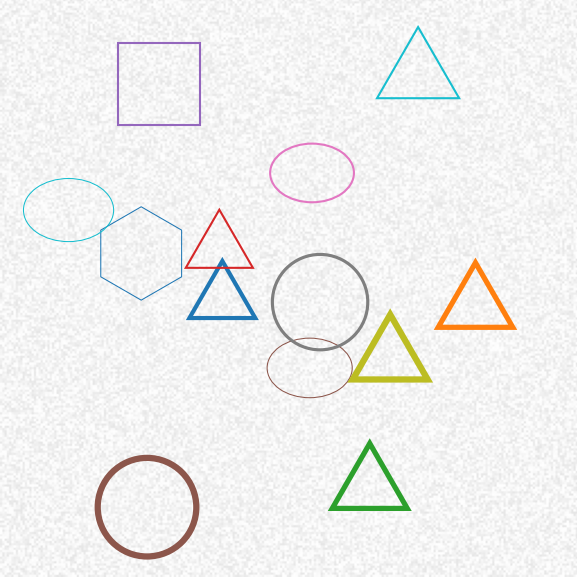[{"shape": "triangle", "thickness": 2, "radius": 0.33, "center": [0.385, 0.481]}, {"shape": "hexagon", "thickness": 0.5, "radius": 0.4, "center": [0.244, 0.56]}, {"shape": "triangle", "thickness": 2.5, "radius": 0.37, "center": [0.823, 0.47]}, {"shape": "triangle", "thickness": 2.5, "radius": 0.37, "center": [0.64, 0.156]}, {"shape": "triangle", "thickness": 1, "radius": 0.34, "center": [0.38, 0.569]}, {"shape": "square", "thickness": 1, "radius": 0.35, "center": [0.275, 0.853]}, {"shape": "oval", "thickness": 0.5, "radius": 0.37, "center": [0.536, 0.362]}, {"shape": "circle", "thickness": 3, "radius": 0.43, "center": [0.255, 0.121]}, {"shape": "oval", "thickness": 1, "radius": 0.36, "center": [0.54, 0.7]}, {"shape": "circle", "thickness": 1.5, "radius": 0.41, "center": [0.554, 0.476]}, {"shape": "triangle", "thickness": 3, "radius": 0.37, "center": [0.676, 0.38]}, {"shape": "oval", "thickness": 0.5, "radius": 0.39, "center": [0.119, 0.635]}, {"shape": "triangle", "thickness": 1, "radius": 0.41, "center": [0.724, 0.87]}]